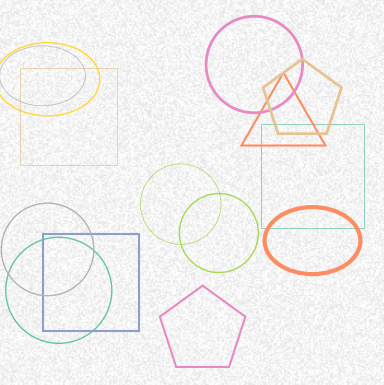[{"shape": "circle", "thickness": 1, "radius": 0.69, "center": [0.153, 0.246]}, {"shape": "square", "thickness": 0.5, "radius": 0.67, "center": [0.812, 0.543]}, {"shape": "oval", "thickness": 3, "radius": 0.62, "center": [0.812, 0.375]}, {"shape": "triangle", "thickness": 1.5, "radius": 0.63, "center": [0.736, 0.685]}, {"shape": "square", "thickness": 1.5, "radius": 0.63, "center": [0.236, 0.267]}, {"shape": "pentagon", "thickness": 1.5, "radius": 0.58, "center": [0.526, 0.141]}, {"shape": "circle", "thickness": 2, "radius": 0.63, "center": [0.661, 0.832]}, {"shape": "circle", "thickness": 0.5, "radius": 0.52, "center": [0.469, 0.47]}, {"shape": "circle", "thickness": 1, "radius": 0.51, "center": [0.568, 0.395]}, {"shape": "oval", "thickness": 1, "radius": 0.68, "center": [0.123, 0.794]}, {"shape": "square", "thickness": 0.5, "radius": 0.63, "center": [0.178, 0.697]}, {"shape": "pentagon", "thickness": 2, "radius": 0.54, "center": [0.785, 0.739]}, {"shape": "oval", "thickness": 0.5, "radius": 0.56, "center": [0.11, 0.803]}, {"shape": "circle", "thickness": 1, "radius": 0.6, "center": [0.124, 0.352]}]